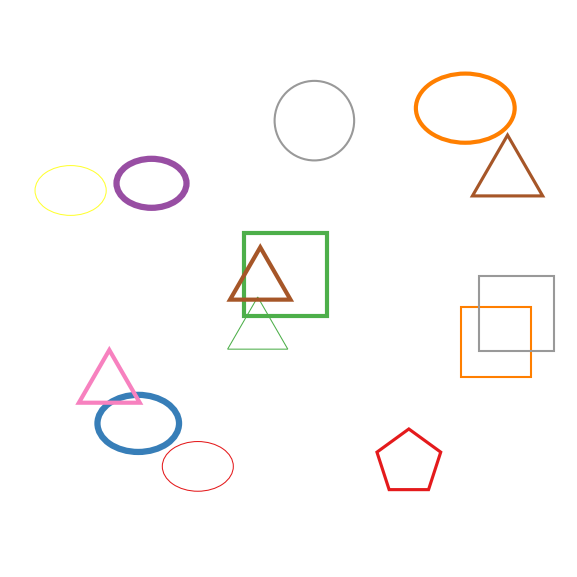[{"shape": "pentagon", "thickness": 1.5, "radius": 0.29, "center": [0.708, 0.198]}, {"shape": "oval", "thickness": 0.5, "radius": 0.31, "center": [0.343, 0.192]}, {"shape": "oval", "thickness": 3, "radius": 0.35, "center": [0.239, 0.266]}, {"shape": "square", "thickness": 2, "radius": 0.36, "center": [0.495, 0.524]}, {"shape": "triangle", "thickness": 0.5, "radius": 0.3, "center": [0.446, 0.425]}, {"shape": "oval", "thickness": 3, "radius": 0.3, "center": [0.262, 0.682]}, {"shape": "oval", "thickness": 2, "radius": 0.43, "center": [0.806, 0.812]}, {"shape": "square", "thickness": 1, "radius": 0.3, "center": [0.858, 0.407]}, {"shape": "oval", "thickness": 0.5, "radius": 0.31, "center": [0.122, 0.669]}, {"shape": "triangle", "thickness": 2, "radius": 0.3, "center": [0.451, 0.51]}, {"shape": "triangle", "thickness": 1.5, "radius": 0.35, "center": [0.879, 0.695]}, {"shape": "triangle", "thickness": 2, "radius": 0.3, "center": [0.189, 0.332]}, {"shape": "square", "thickness": 1, "radius": 0.32, "center": [0.895, 0.456]}, {"shape": "circle", "thickness": 1, "radius": 0.34, "center": [0.544, 0.79]}]